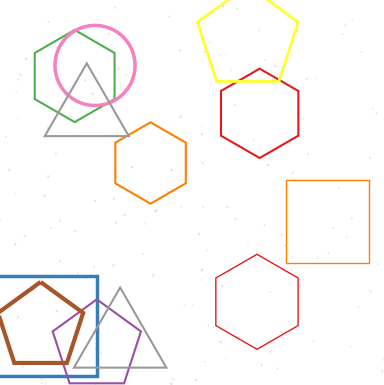[{"shape": "hexagon", "thickness": 1.5, "radius": 0.58, "center": [0.674, 0.706]}, {"shape": "hexagon", "thickness": 1, "radius": 0.62, "center": [0.668, 0.216]}, {"shape": "square", "thickness": 2.5, "radius": 0.65, "center": [0.122, 0.153]}, {"shape": "hexagon", "thickness": 1.5, "radius": 0.6, "center": [0.194, 0.803]}, {"shape": "pentagon", "thickness": 1.5, "radius": 0.6, "center": [0.251, 0.102]}, {"shape": "hexagon", "thickness": 1.5, "radius": 0.53, "center": [0.391, 0.577]}, {"shape": "square", "thickness": 1, "radius": 0.54, "center": [0.85, 0.424]}, {"shape": "pentagon", "thickness": 2, "radius": 0.69, "center": [0.644, 0.9]}, {"shape": "pentagon", "thickness": 3, "radius": 0.58, "center": [0.105, 0.151]}, {"shape": "circle", "thickness": 2.5, "radius": 0.52, "center": [0.247, 0.83]}, {"shape": "triangle", "thickness": 1.5, "radius": 0.63, "center": [0.225, 0.709]}, {"shape": "triangle", "thickness": 1.5, "radius": 0.69, "center": [0.312, 0.114]}]